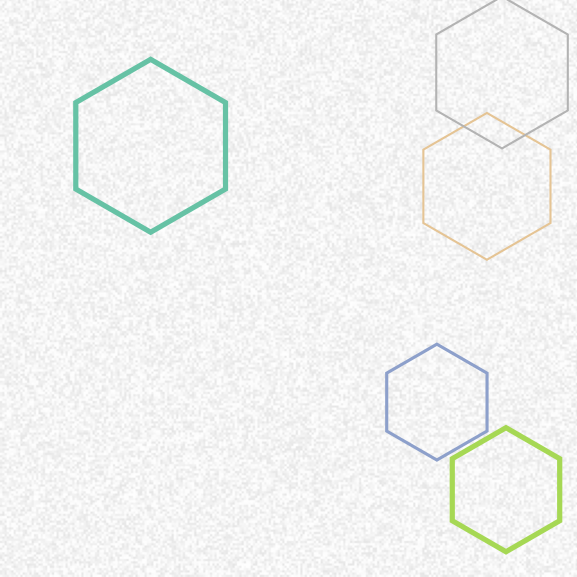[{"shape": "hexagon", "thickness": 2.5, "radius": 0.75, "center": [0.261, 0.747]}, {"shape": "hexagon", "thickness": 1.5, "radius": 0.5, "center": [0.756, 0.303]}, {"shape": "hexagon", "thickness": 2.5, "radius": 0.54, "center": [0.876, 0.151]}, {"shape": "hexagon", "thickness": 1, "radius": 0.64, "center": [0.843, 0.676]}, {"shape": "hexagon", "thickness": 1, "radius": 0.66, "center": [0.869, 0.874]}]